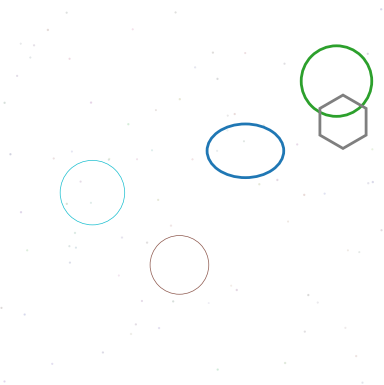[{"shape": "oval", "thickness": 2, "radius": 0.5, "center": [0.637, 0.608]}, {"shape": "circle", "thickness": 2, "radius": 0.46, "center": [0.874, 0.789]}, {"shape": "circle", "thickness": 0.5, "radius": 0.38, "center": [0.466, 0.312]}, {"shape": "hexagon", "thickness": 2, "radius": 0.35, "center": [0.891, 0.684]}, {"shape": "circle", "thickness": 0.5, "radius": 0.42, "center": [0.24, 0.5]}]